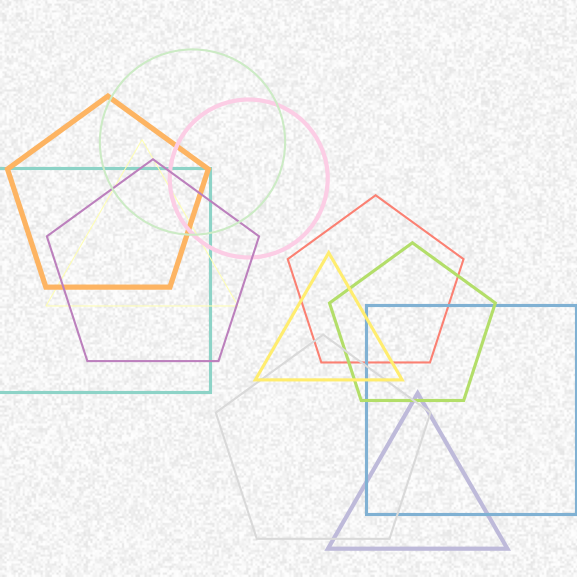[{"shape": "square", "thickness": 1.5, "radius": 0.97, "center": [0.169, 0.515]}, {"shape": "triangle", "thickness": 0.5, "radius": 0.96, "center": [0.246, 0.565]}, {"shape": "triangle", "thickness": 2, "radius": 0.9, "center": [0.723, 0.139]}, {"shape": "pentagon", "thickness": 1, "radius": 0.8, "center": [0.65, 0.501]}, {"shape": "square", "thickness": 1.5, "radius": 0.91, "center": [0.815, 0.29]}, {"shape": "pentagon", "thickness": 2.5, "radius": 0.91, "center": [0.187, 0.65]}, {"shape": "pentagon", "thickness": 1.5, "radius": 0.75, "center": [0.714, 0.428]}, {"shape": "circle", "thickness": 2, "radius": 0.68, "center": [0.431, 0.69]}, {"shape": "pentagon", "thickness": 1, "radius": 0.98, "center": [0.56, 0.224]}, {"shape": "pentagon", "thickness": 1, "radius": 0.97, "center": [0.265, 0.53]}, {"shape": "circle", "thickness": 1, "radius": 0.8, "center": [0.333, 0.753]}, {"shape": "triangle", "thickness": 1.5, "radius": 0.73, "center": [0.569, 0.415]}]